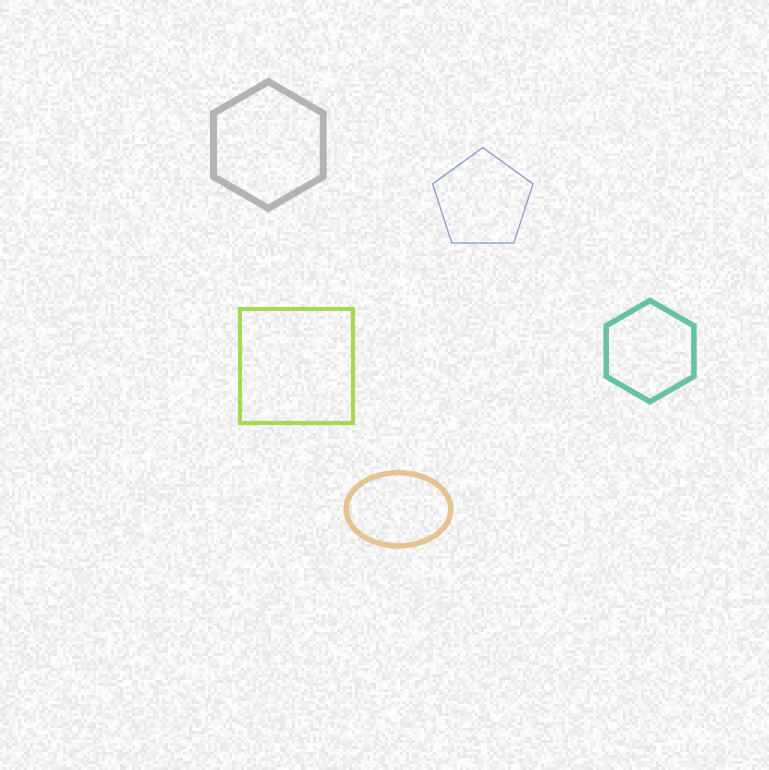[{"shape": "hexagon", "thickness": 2, "radius": 0.33, "center": [0.844, 0.544]}, {"shape": "pentagon", "thickness": 0.5, "radius": 0.34, "center": [0.627, 0.74]}, {"shape": "square", "thickness": 1.5, "radius": 0.37, "center": [0.385, 0.524]}, {"shape": "oval", "thickness": 2, "radius": 0.34, "center": [0.517, 0.339]}, {"shape": "hexagon", "thickness": 2.5, "radius": 0.41, "center": [0.349, 0.812]}]